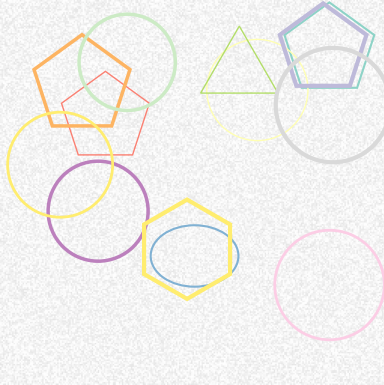[{"shape": "pentagon", "thickness": 1.5, "radius": 0.61, "center": [0.856, 0.871]}, {"shape": "circle", "thickness": 1, "radius": 0.66, "center": [0.668, 0.766]}, {"shape": "pentagon", "thickness": 3, "radius": 0.59, "center": [0.839, 0.873]}, {"shape": "pentagon", "thickness": 1, "radius": 0.6, "center": [0.274, 0.695]}, {"shape": "oval", "thickness": 1.5, "radius": 0.57, "center": [0.505, 0.335]}, {"shape": "pentagon", "thickness": 2.5, "radius": 0.65, "center": [0.213, 0.779]}, {"shape": "triangle", "thickness": 1, "radius": 0.58, "center": [0.622, 0.816]}, {"shape": "circle", "thickness": 2, "radius": 0.71, "center": [0.856, 0.26]}, {"shape": "circle", "thickness": 3, "radius": 0.74, "center": [0.865, 0.727]}, {"shape": "circle", "thickness": 2.5, "radius": 0.65, "center": [0.255, 0.451]}, {"shape": "circle", "thickness": 2.5, "radius": 0.63, "center": [0.33, 0.838]}, {"shape": "hexagon", "thickness": 3, "radius": 0.64, "center": [0.486, 0.353]}, {"shape": "circle", "thickness": 2, "radius": 0.68, "center": [0.156, 0.572]}]